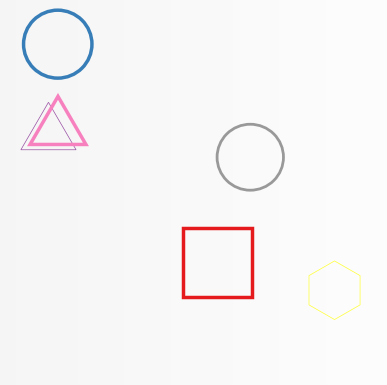[{"shape": "square", "thickness": 2.5, "radius": 0.45, "center": [0.562, 0.318]}, {"shape": "circle", "thickness": 2.5, "radius": 0.44, "center": [0.149, 0.885]}, {"shape": "triangle", "thickness": 0.5, "radius": 0.41, "center": [0.125, 0.652]}, {"shape": "hexagon", "thickness": 0.5, "radius": 0.38, "center": [0.863, 0.246]}, {"shape": "triangle", "thickness": 2.5, "radius": 0.42, "center": [0.15, 0.666]}, {"shape": "circle", "thickness": 2, "radius": 0.43, "center": [0.646, 0.592]}]